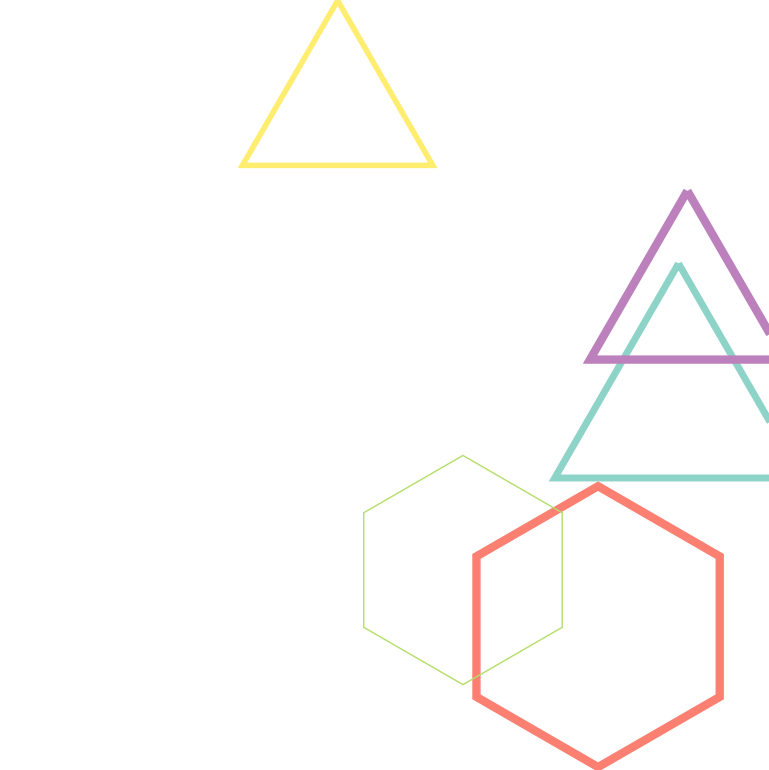[{"shape": "triangle", "thickness": 2.5, "radius": 0.93, "center": [0.881, 0.472]}, {"shape": "hexagon", "thickness": 3, "radius": 0.91, "center": [0.777, 0.186]}, {"shape": "hexagon", "thickness": 0.5, "radius": 0.74, "center": [0.601, 0.26]}, {"shape": "triangle", "thickness": 3, "radius": 0.73, "center": [0.893, 0.606]}, {"shape": "triangle", "thickness": 2, "radius": 0.71, "center": [0.438, 0.857]}]